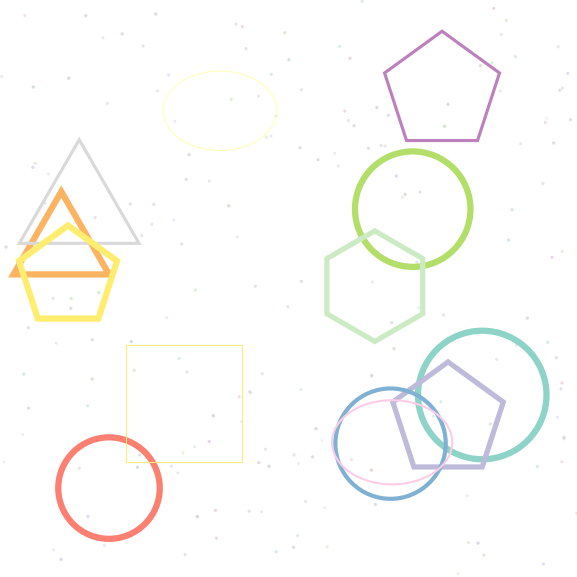[{"shape": "circle", "thickness": 3, "radius": 0.56, "center": [0.835, 0.315]}, {"shape": "oval", "thickness": 0.5, "radius": 0.49, "center": [0.381, 0.807]}, {"shape": "pentagon", "thickness": 2.5, "radius": 0.5, "center": [0.776, 0.272]}, {"shape": "circle", "thickness": 3, "radius": 0.44, "center": [0.189, 0.154]}, {"shape": "circle", "thickness": 2, "radius": 0.48, "center": [0.676, 0.231]}, {"shape": "triangle", "thickness": 3, "radius": 0.48, "center": [0.106, 0.572]}, {"shape": "circle", "thickness": 3, "radius": 0.5, "center": [0.715, 0.637]}, {"shape": "oval", "thickness": 1, "radius": 0.52, "center": [0.679, 0.233]}, {"shape": "triangle", "thickness": 1.5, "radius": 0.6, "center": [0.137, 0.638]}, {"shape": "pentagon", "thickness": 1.5, "radius": 0.52, "center": [0.765, 0.84]}, {"shape": "hexagon", "thickness": 2.5, "radius": 0.48, "center": [0.649, 0.504]}, {"shape": "square", "thickness": 0.5, "radius": 0.5, "center": [0.319, 0.3]}, {"shape": "pentagon", "thickness": 3, "radius": 0.45, "center": [0.118, 0.52]}]